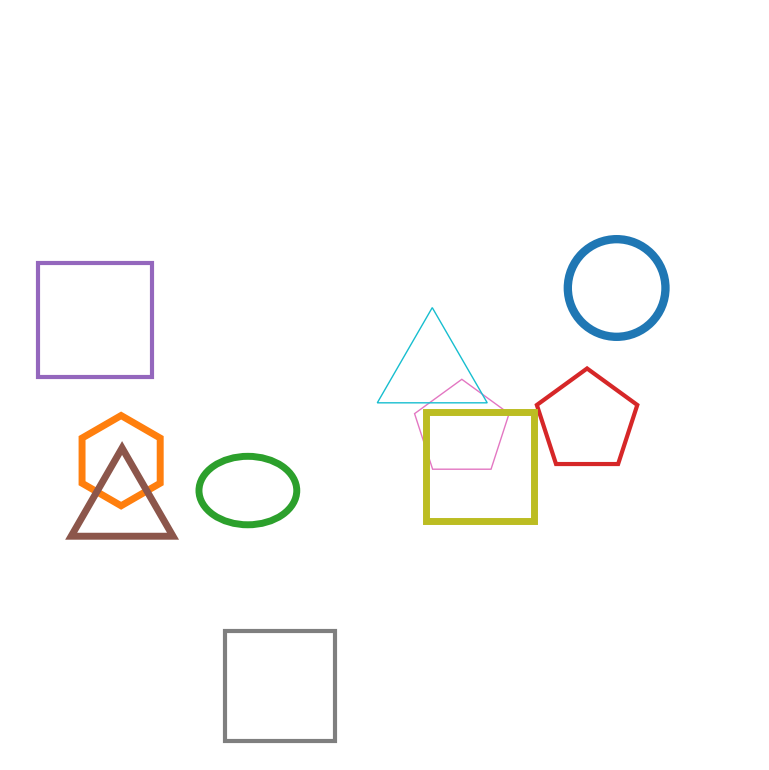[{"shape": "circle", "thickness": 3, "radius": 0.32, "center": [0.801, 0.626]}, {"shape": "hexagon", "thickness": 2.5, "radius": 0.29, "center": [0.157, 0.402]}, {"shape": "oval", "thickness": 2.5, "radius": 0.32, "center": [0.322, 0.363]}, {"shape": "pentagon", "thickness": 1.5, "radius": 0.34, "center": [0.762, 0.453]}, {"shape": "square", "thickness": 1.5, "radius": 0.37, "center": [0.123, 0.584]}, {"shape": "triangle", "thickness": 2.5, "radius": 0.38, "center": [0.159, 0.342]}, {"shape": "pentagon", "thickness": 0.5, "radius": 0.32, "center": [0.6, 0.443]}, {"shape": "square", "thickness": 1.5, "radius": 0.36, "center": [0.364, 0.109]}, {"shape": "square", "thickness": 2.5, "radius": 0.35, "center": [0.623, 0.394]}, {"shape": "triangle", "thickness": 0.5, "radius": 0.41, "center": [0.561, 0.518]}]